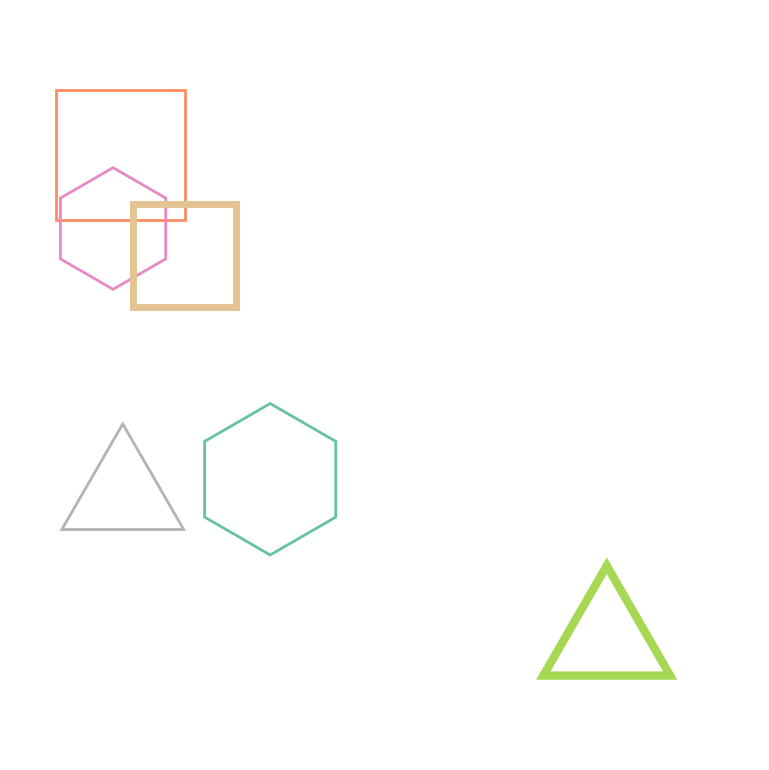[{"shape": "hexagon", "thickness": 1, "radius": 0.49, "center": [0.351, 0.378]}, {"shape": "square", "thickness": 1, "radius": 0.42, "center": [0.157, 0.799]}, {"shape": "hexagon", "thickness": 1, "radius": 0.39, "center": [0.147, 0.703]}, {"shape": "triangle", "thickness": 3, "radius": 0.48, "center": [0.788, 0.17]}, {"shape": "square", "thickness": 2.5, "radius": 0.33, "center": [0.24, 0.669]}, {"shape": "triangle", "thickness": 1, "radius": 0.46, "center": [0.159, 0.358]}]